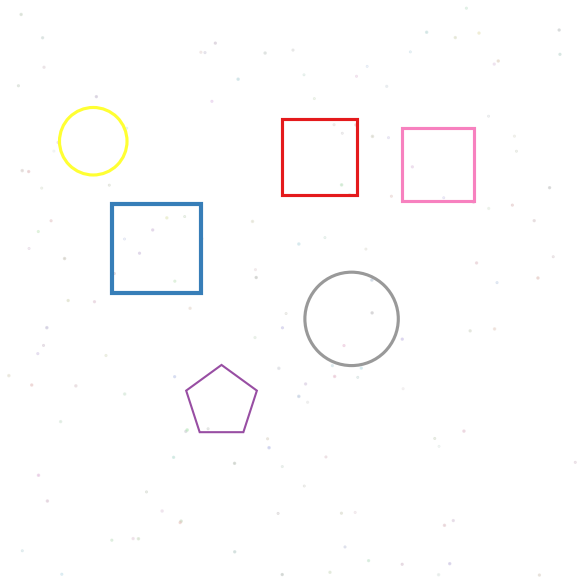[{"shape": "square", "thickness": 1.5, "radius": 0.33, "center": [0.553, 0.727]}, {"shape": "square", "thickness": 2, "radius": 0.38, "center": [0.271, 0.569]}, {"shape": "pentagon", "thickness": 1, "radius": 0.32, "center": [0.384, 0.303]}, {"shape": "circle", "thickness": 1.5, "radius": 0.29, "center": [0.161, 0.755]}, {"shape": "square", "thickness": 1.5, "radius": 0.31, "center": [0.758, 0.715]}, {"shape": "circle", "thickness": 1.5, "radius": 0.4, "center": [0.609, 0.447]}]